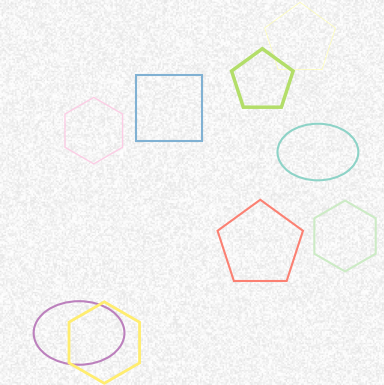[{"shape": "oval", "thickness": 1.5, "radius": 0.52, "center": [0.826, 0.605]}, {"shape": "pentagon", "thickness": 0.5, "radius": 0.48, "center": [0.779, 0.897]}, {"shape": "pentagon", "thickness": 1.5, "radius": 0.58, "center": [0.676, 0.365]}, {"shape": "square", "thickness": 1.5, "radius": 0.43, "center": [0.439, 0.719]}, {"shape": "pentagon", "thickness": 2.5, "radius": 0.42, "center": [0.681, 0.79]}, {"shape": "hexagon", "thickness": 1, "radius": 0.43, "center": [0.244, 0.661]}, {"shape": "oval", "thickness": 1.5, "radius": 0.59, "center": [0.205, 0.135]}, {"shape": "hexagon", "thickness": 1.5, "radius": 0.46, "center": [0.896, 0.387]}, {"shape": "hexagon", "thickness": 2, "radius": 0.53, "center": [0.271, 0.11]}]